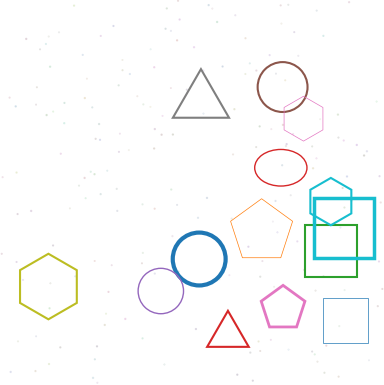[{"shape": "circle", "thickness": 3, "radius": 0.34, "center": [0.517, 0.327]}, {"shape": "square", "thickness": 0.5, "radius": 0.29, "center": [0.897, 0.167]}, {"shape": "pentagon", "thickness": 0.5, "radius": 0.42, "center": [0.679, 0.399]}, {"shape": "square", "thickness": 1.5, "radius": 0.34, "center": [0.86, 0.348]}, {"shape": "oval", "thickness": 1, "radius": 0.34, "center": [0.729, 0.564]}, {"shape": "triangle", "thickness": 1.5, "radius": 0.31, "center": [0.592, 0.13]}, {"shape": "circle", "thickness": 1, "radius": 0.29, "center": [0.418, 0.244]}, {"shape": "circle", "thickness": 1.5, "radius": 0.32, "center": [0.734, 0.774]}, {"shape": "pentagon", "thickness": 2, "radius": 0.3, "center": [0.735, 0.199]}, {"shape": "hexagon", "thickness": 0.5, "radius": 0.29, "center": [0.788, 0.692]}, {"shape": "triangle", "thickness": 1.5, "radius": 0.42, "center": [0.522, 0.736]}, {"shape": "hexagon", "thickness": 1.5, "radius": 0.43, "center": [0.126, 0.256]}, {"shape": "hexagon", "thickness": 1.5, "radius": 0.31, "center": [0.859, 0.476]}, {"shape": "square", "thickness": 2.5, "radius": 0.39, "center": [0.893, 0.407]}]